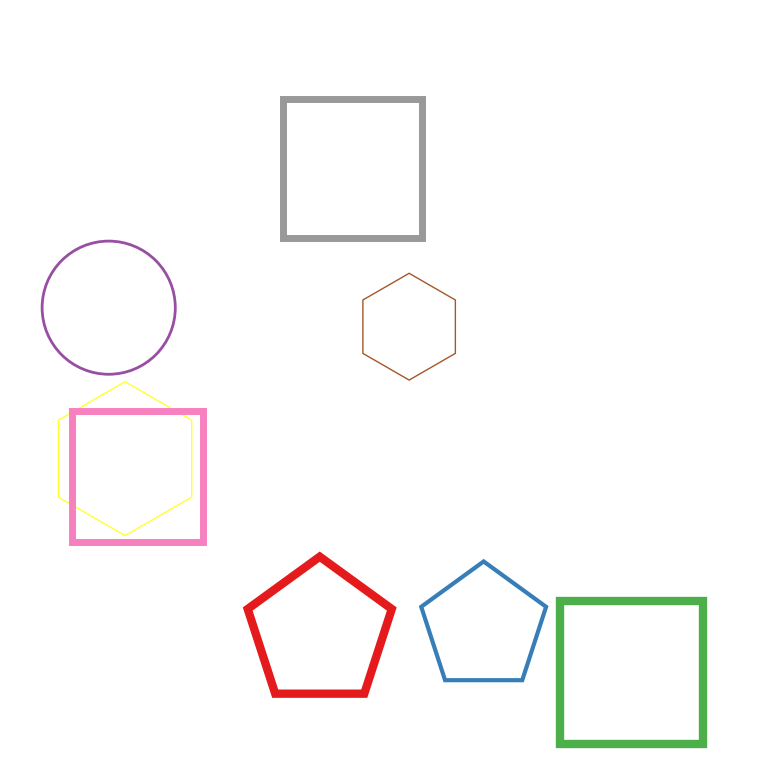[{"shape": "pentagon", "thickness": 3, "radius": 0.49, "center": [0.415, 0.179]}, {"shape": "pentagon", "thickness": 1.5, "radius": 0.43, "center": [0.628, 0.186]}, {"shape": "square", "thickness": 3, "radius": 0.46, "center": [0.82, 0.126]}, {"shape": "circle", "thickness": 1, "radius": 0.43, "center": [0.141, 0.6]}, {"shape": "hexagon", "thickness": 0.5, "radius": 0.5, "center": [0.162, 0.404]}, {"shape": "hexagon", "thickness": 0.5, "radius": 0.35, "center": [0.531, 0.576]}, {"shape": "square", "thickness": 2.5, "radius": 0.43, "center": [0.178, 0.382]}, {"shape": "square", "thickness": 2.5, "radius": 0.45, "center": [0.458, 0.781]}]